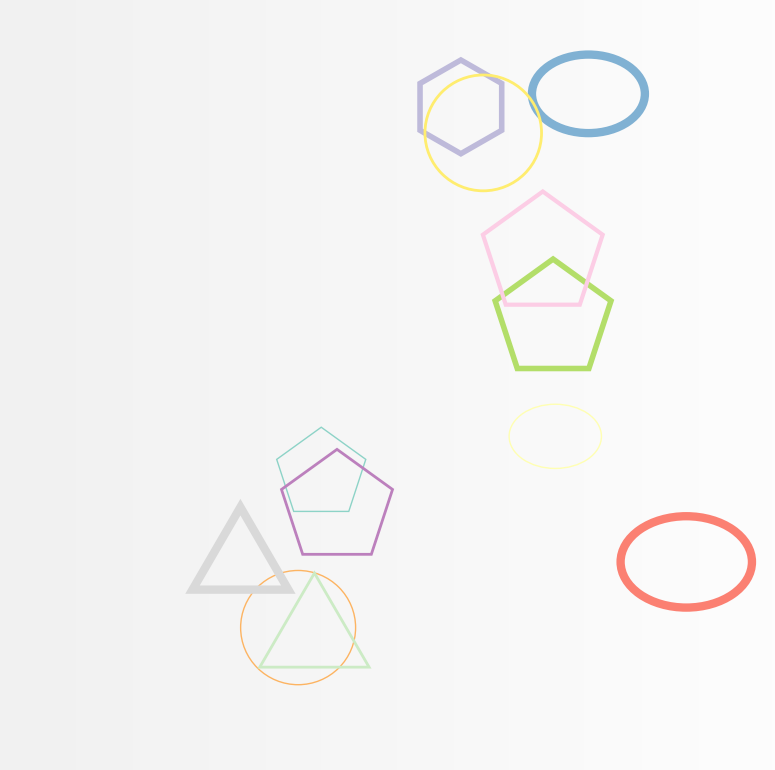[{"shape": "pentagon", "thickness": 0.5, "radius": 0.3, "center": [0.414, 0.385]}, {"shape": "oval", "thickness": 0.5, "radius": 0.3, "center": [0.716, 0.433]}, {"shape": "hexagon", "thickness": 2, "radius": 0.3, "center": [0.595, 0.861]}, {"shape": "oval", "thickness": 3, "radius": 0.42, "center": [0.886, 0.27]}, {"shape": "oval", "thickness": 3, "radius": 0.36, "center": [0.759, 0.878]}, {"shape": "circle", "thickness": 0.5, "radius": 0.37, "center": [0.385, 0.185]}, {"shape": "pentagon", "thickness": 2, "radius": 0.39, "center": [0.714, 0.585]}, {"shape": "pentagon", "thickness": 1.5, "radius": 0.41, "center": [0.7, 0.67]}, {"shape": "triangle", "thickness": 3, "radius": 0.36, "center": [0.31, 0.27]}, {"shape": "pentagon", "thickness": 1, "radius": 0.38, "center": [0.435, 0.341]}, {"shape": "triangle", "thickness": 1, "radius": 0.41, "center": [0.406, 0.174]}, {"shape": "circle", "thickness": 1, "radius": 0.38, "center": [0.624, 0.827]}]